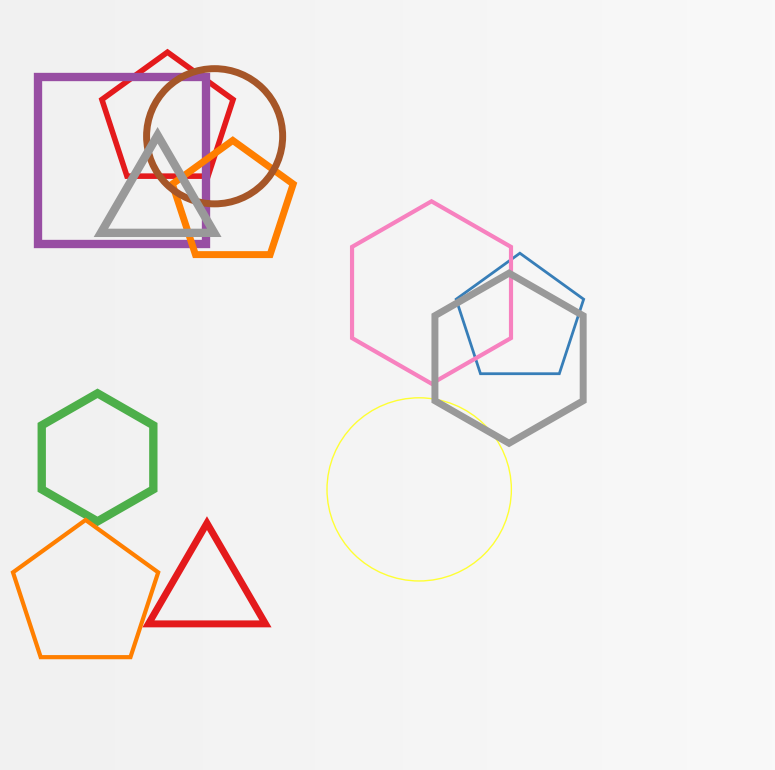[{"shape": "triangle", "thickness": 2.5, "radius": 0.44, "center": [0.267, 0.233]}, {"shape": "pentagon", "thickness": 2, "radius": 0.44, "center": [0.216, 0.843]}, {"shape": "pentagon", "thickness": 1, "radius": 0.43, "center": [0.671, 0.585]}, {"shape": "hexagon", "thickness": 3, "radius": 0.42, "center": [0.126, 0.406]}, {"shape": "square", "thickness": 3, "radius": 0.54, "center": [0.158, 0.791]}, {"shape": "pentagon", "thickness": 2.5, "radius": 0.41, "center": [0.3, 0.736]}, {"shape": "pentagon", "thickness": 1.5, "radius": 0.49, "center": [0.11, 0.226]}, {"shape": "circle", "thickness": 0.5, "radius": 0.59, "center": [0.541, 0.364]}, {"shape": "circle", "thickness": 2.5, "radius": 0.44, "center": [0.277, 0.823]}, {"shape": "hexagon", "thickness": 1.5, "radius": 0.59, "center": [0.557, 0.62]}, {"shape": "triangle", "thickness": 3, "radius": 0.42, "center": [0.203, 0.74]}, {"shape": "hexagon", "thickness": 2.5, "radius": 0.55, "center": [0.657, 0.535]}]